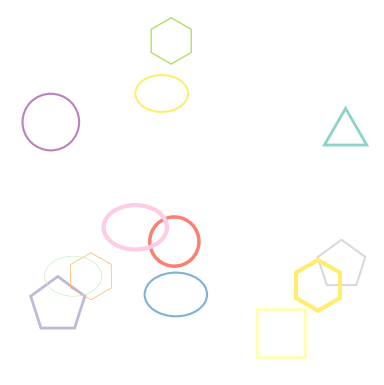[{"shape": "triangle", "thickness": 2, "radius": 0.32, "center": [0.898, 0.655]}, {"shape": "square", "thickness": 2, "radius": 0.31, "center": [0.729, 0.136]}, {"shape": "pentagon", "thickness": 2, "radius": 0.37, "center": [0.15, 0.208]}, {"shape": "circle", "thickness": 2.5, "radius": 0.32, "center": [0.453, 0.373]}, {"shape": "oval", "thickness": 1.5, "radius": 0.41, "center": [0.457, 0.235]}, {"shape": "hexagon", "thickness": 0.5, "radius": 0.3, "center": [0.236, 0.283]}, {"shape": "hexagon", "thickness": 1, "radius": 0.3, "center": [0.445, 0.894]}, {"shape": "oval", "thickness": 3, "radius": 0.41, "center": [0.351, 0.41]}, {"shape": "pentagon", "thickness": 1.5, "radius": 0.33, "center": [0.887, 0.312]}, {"shape": "circle", "thickness": 1.5, "radius": 0.37, "center": [0.132, 0.683]}, {"shape": "oval", "thickness": 0.5, "radius": 0.37, "center": [0.19, 0.283]}, {"shape": "oval", "thickness": 1.5, "radius": 0.34, "center": [0.42, 0.757]}, {"shape": "hexagon", "thickness": 3, "radius": 0.33, "center": [0.826, 0.259]}]